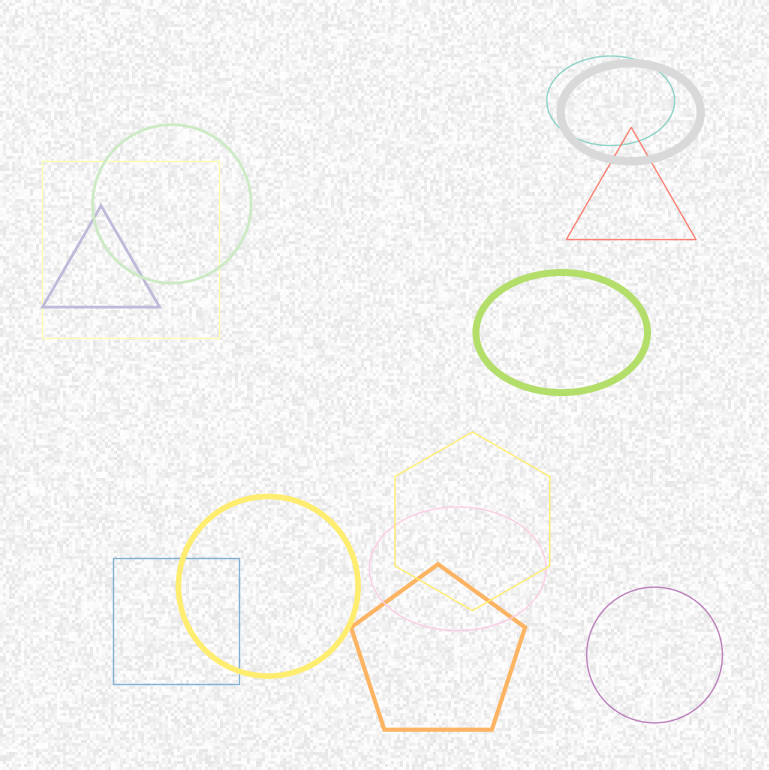[{"shape": "oval", "thickness": 0.5, "radius": 0.42, "center": [0.793, 0.869]}, {"shape": "square", "thickness": 0.5, "radius": 0.58, "center": [0.17, 0.676]}, {"shape": "triangle", "thickness": 1, "radius": 0.44, "center": [0.131, 0.645]}, {"shape": "triangle", "thickness": 0.5, "radius": 0.49, "center": [0.82, 0.737]}, {"shape": "square", "thickness": 0.5, "radius": 0.41, "center": [0.229, 0.193]}, {"shape": "pentagon", "thickness": 1.5, "radius": 0.59, "center": [0.569, 0.148]}, {"shape": "oval", "thickness": 2.5, "radius": 0.56, "center": [0.73, 0.568]}, {"shape": "oval", "thickness": 0.5, "radius": 0.57, "center": [0.594, 0.261]}, {"shape": "oval", "thickness": 3, "radius": 0.45, "center": [0.819, 0.854]}, {"shape": "circle", "thickness": 0.5, "radius": 0.44, "center": [0.85, 0.149]}, {"shape": "circle", "thickness": 1, "radius": 0.51, "center": [0.223, 0.735]}, {"shape": "hexagon", "thickness": 0.5, "radius": 0.58, "center": [0.614, 0.323]}, {"shape": "circle", "thickness": 2, "radius": 0.58, "center": [0.348, 0.239]}]